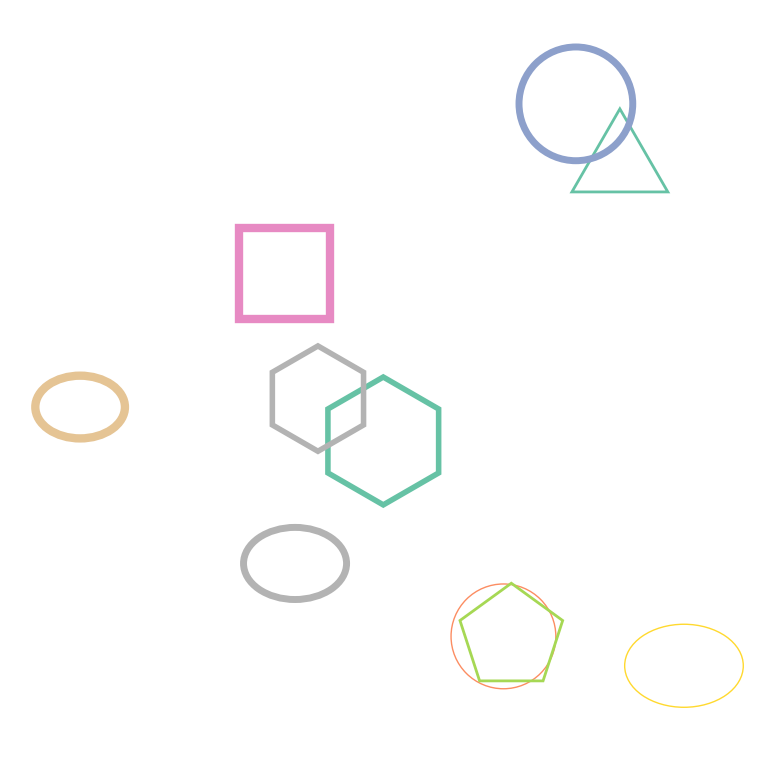[{"shape": "hexagon", "thickness": 2, "radius": 0.42, "center": [0.498, 0.427]}, {"shape": "triangle", "thickness": 1, "radius": 0.36, "center": [0.805, 0.787]}, {"shape": "circle", "thickness": 0.5, "radius": 0.34, "center": [0.654, 0.174]}, {"shape": "circle", "thickness": 2.5, "radius": 0.37, "center": [0.748, 0.865]}, {"shape": "square", "thickness": 3, "radius": 0.3, "center": [0.37, 0.644]}, {"shape": "pentagon", "thickness": 1, "radius": 0.35, "center": [0.664, 0.172]}, {"shape": "oval", "thickness": 0.5, "radius": 0.39, "center": [0.888, 0.135]}, {"shape": "oval", "thickness": 3, "radius": 0.29, "center": [0.104, 0.471]}, {"shape": "hexagon", "thickness": 2, "radius": 0.34, "center": [0.413, 0.482]}, {"shape": "oval", "thickness": 2.5, "radius": 0.33, "center": [0.383, 0.268]}]